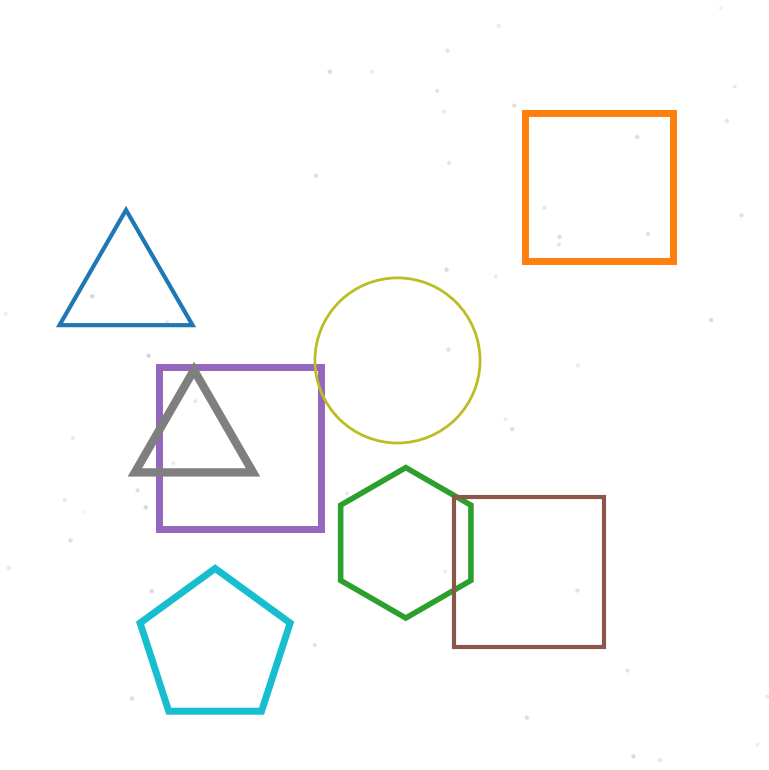[{"shape": "triangle", "thickness": 1.5, "radius": 0.5, "center": [0.164, 0.628]}, {"shape": "square", "thickness": 2.5, "radius": 0.48, "center": [0.778, 0.757]}, {"shape": "hexagon", "thickness": 2, "radius": 0.49, "center": [0.527, 0.295]}, {"shape": "square", "thickness": 2.5, "radius": 0.53, "center": [0.311, 0.418]}, {"shape": "square", "thickness": 1.5, "radius": 0.49, "center": [0.687, 0.258]}, {"shape": "triangle", "thickness": 3, "radius": 0.44, "center": [0.252, 0.431]}, {"shape": "circle", "thickness": 1, "radius": 0.54, "center": [0.516, 0.532]}, {"shape": "pentagon", "thickness": 2.5, "radius": 0.51, "center": [0.279, 0.159]}]